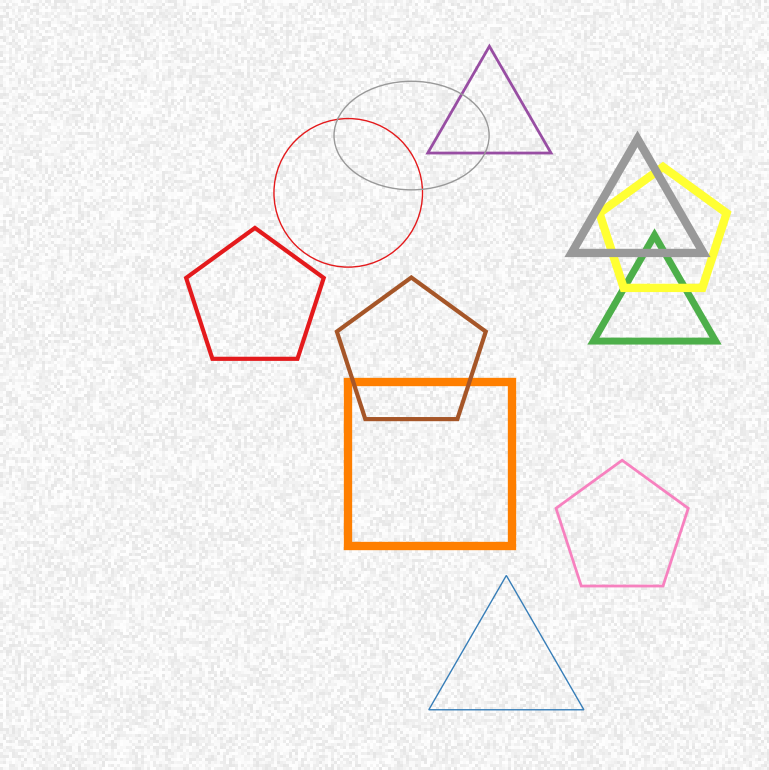[{"shape": "pentagon", "thickness": 1.5, "radius": 0.47, "center": [0.331, 0.61]}, {"shape": "circle", "thickness": 0.5, "radius": 0.48, "center": [0.452, 0.75]}, {"shape": "triangle", "thickness": 0.5, "radius": 0.58, "center": [0.658, 0.136]}, {"shape": "triangle", "thickness": 2.5, "radius": 0.46, "center": [0.85, 0.603]}, {"shape": "triangle", "thickness": 1, "radius": 0.46, "center": [0.636, 0.847]}, {"shape": "square", "thickness": 3, "radius": 0.53, "center": [0.558, 0.397]}, {"shape": "pentagon", "thickness": 3, "radius": 0.43, "center": [0.861, 0.696]}, {"shape": "pentagon", "thickness": 1.5, "radius": 0.51, "center": [0.534, 0.538]}, {"shape": "pentagon", "thickness": 1, "radius": 0.45, "center": [0.808, 0.312]}, {"shape": "triangle", "thickness": 3, "radius": 0.49, "center": [0.828, 0.721]}, {"shape": "oval", "thickness": 0.5, "radius": 0.5, "center": [0.535, 0.824]}]